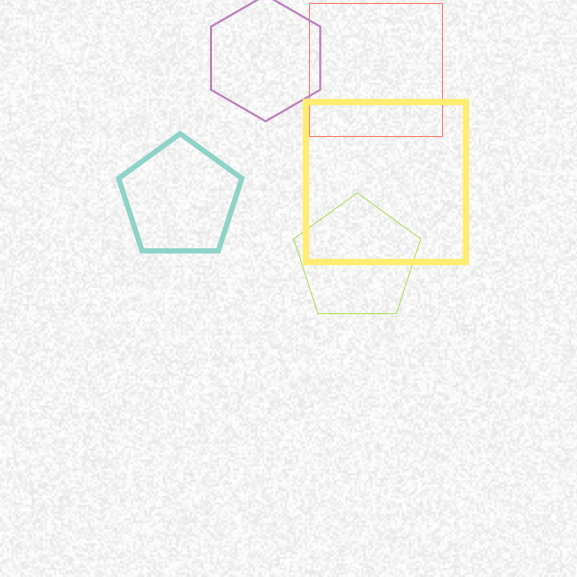[{"shape": "pentagon", "thickness": 2.5, "radius": 0.56, "center": [0.312, 0.656]}, {"shape": "square", "thickness": 0.5, "radius": 0.58, "center": [0.65, 0.878]}, {"shape": "pentagon", "thickness": 0.5, "radius": 0.58, "center": [0.619, 0.55]}, {"shape": "hexagon", "thickness": 1, "radius": 0.55, "center": [0.46, 0.898]}, {"shape": "square", "thickness": 3, "radius": 0.69, "center": [0.669, 0.684]}]